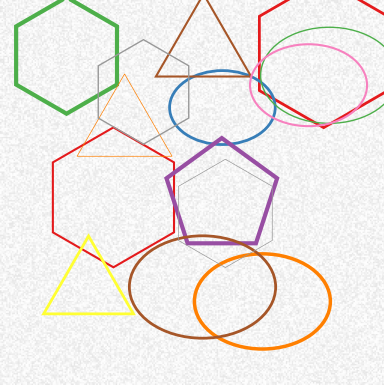[{"shape": "hexagon", "thickness": 2, "radius": 0.96, "center": [0.841, 0.861]}, {"shape": "hexagon", "thickness": 1.5, "radius": 0.91, "center": [0.295, 0.487]}, {"shape": "oval", "thickness": 2, "radius": 0.69, "center": [0.578, 0.721]}, {"shape": "hexagon", "thickness": 3, "radius": 0.76, "center": [0.173, 0.856]}, {"shape": "oval", "thickness": 1, "radius": 0.89, "center": [0.855, 0.804]}, {"shape": "pentagon", "thickness": 3, "radius": 0.76, "center": [0.576, 0.49]}, {"shape": "triangle", "thickness": 0.5, "radius": 0.71, "center": [0.324, 0.665]}, {"shape": "oval", "thickness": 2.5, "radius": 0.88, "center": [0.682, 0.217]}, {"shape": "triangle", "thickness": 2, "radius": 0.67, "center": [0.23, 0.252]}, {"shape": "oval", "thickness": 2, "radius": 0.95, "center": [0.526, 0.255]}, {"shape": "triangle", "thickness": 1.5, "radius": 0.71, "center": [0.529, 0.873]}, {"shape": "oval", "thickness": 1.5, "radius": 0.76, "center": [0.801, 0.779]}, {"shape": "hexagon", "thickness": 0.5, "radius": 0.7, "center": [0.585, 0.446]}, {"shape": "hexagon", "thickness": 1, "radius": 0.68, "center": [0.373, 0.761]}]